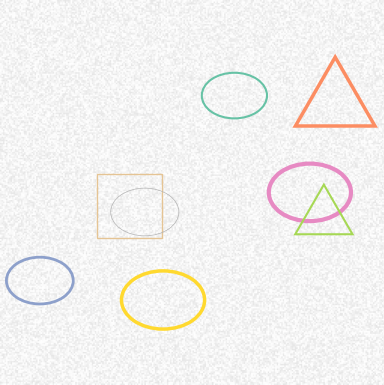[{"shape": "oval", "thickness": 1.5, "radius": 0.42, "center": [0.609, 0.752]}, {"shape": "triangle", "thickness": 2.5, "radius": 0.6, "center": [0.871, 0.732]}, {"shape": "oval", "thickness": 2, "radius": 0.43, "center": [0.103, 0.271]}, {"shape": "oval", "thickness": 3, "radius": 0.53, "center": [0.805, 0.5]}, {"shape": "triangle", "thickness": 1.5, "radius": 0.43, "center": [0.841, 0.434]}, {"shape": "oval", "thickness": 2.5, "radius": 0.54, "center": [0.424, 0.221]}, {"shape": "square", "thickness": 1, "radius": 0.42, "center": [0.336, 0.465]}, {"shape": "oval", "thickness": 0.5, "radius": 0.44, "center": [0.376, 0.449]}]